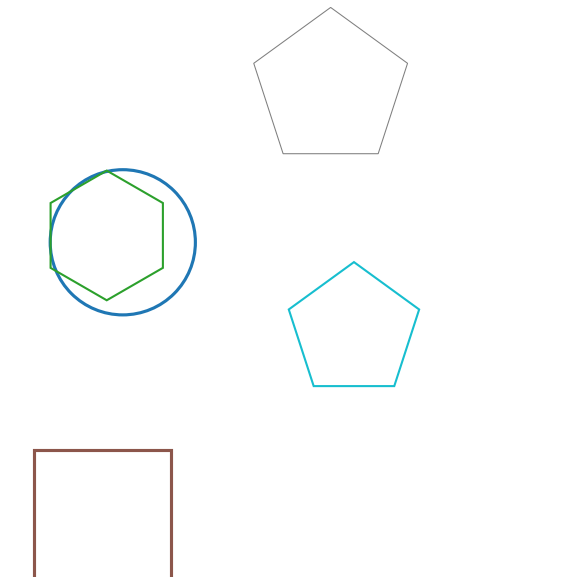[{"shape": "circle", "thickness": 1.5, "radius": 0.63, "center": [0.213, 0.58]}, {"shape": "hexagon", "thickness": 1, "radius": 0.56, "center": [0.185, 0.591]}, {"shape": "square", "thickness": 1.5, "radius": 0.59, "center": [0.178, 0.101]}, {"shape": "pentagon", "thickness": 0.5, "radius": 0.7, "center": [0.573, 0.846]}, {"shape": "pentagon", "thickness": 1, "radius": 0.59, "center": [0.613, 0.427]}]